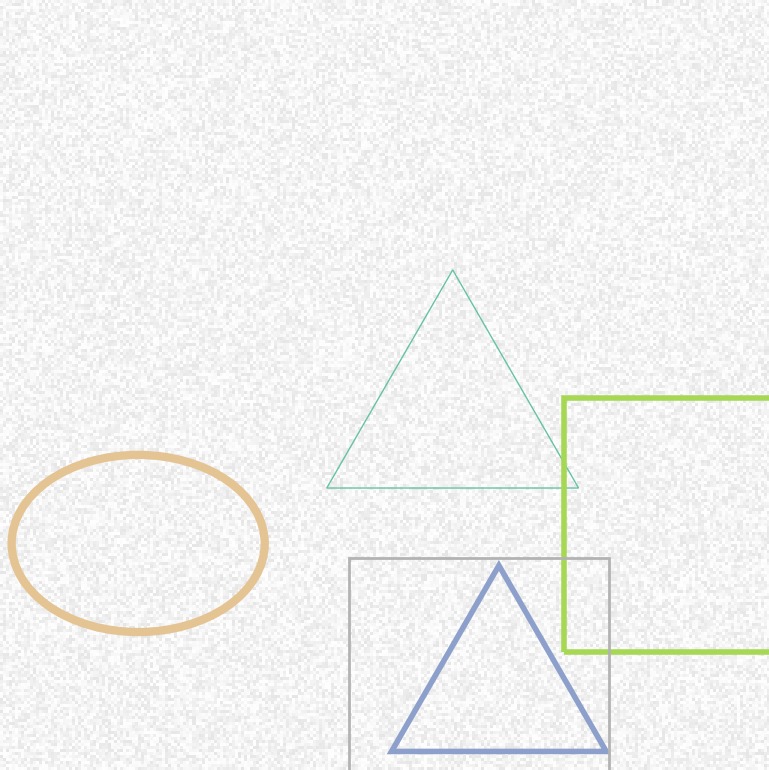[{"shape": "triangle", "thickness": 0.5, "radius": 0.94, "center": [0.588, 0.461]}, {"shape": "triangle", "thickness": 2, "radius": 0.8, "center": [0.648, 0.105]}, {"shape": "square", "thickness": 2, "radius": 0.82, "center": [0.898, 0.319]}, {"shape": "oval", "thickness": 3, "radius": 0.82, "center": [0.179, 0.294]}, {"shape": "square", "thickness": 1, "radius": 0.84, "center": [0.622, 0.107]}]